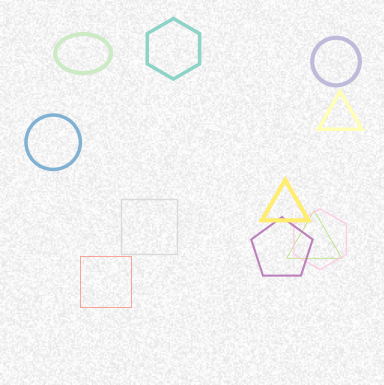[{"shape": "hexagon", "thickness": 2.5, "radius": 0.39, "center": [0.45, 0.873]}, {"shape": "triangle", "thickness": 2.5, "radius": 0.33, "center": [0.883, 0.697]}, {"shape": "circle", "thickness": 3, "radius": 0.31, "center": [0.873, 0.84]}, {"shape": "square", "thickness": 0.5, "radius": 0.33, "center": [0.275, 0.269]}, {"shape": "circle", "thickness": 2.5, "radius": 0.35, "center": [0.138, 0.631]}, {"shape": "triangle", "thickness": 0.5, "radius": 0.41, "center": [0.816, 0.371]}, {"shape": "hexagon", "thickness": 1, "radius": 0.39, "center": [0.831, 0.379]}, {"shape": "square", "thickness": 1, "radius": 0.36, "center": [0.387, 0.412]}, {"shape": "pentagon", "thickness": 1.5, "radius": 0.42, "center": [0.732, 0.352]}, {"shape": "oval", "thickness": 3, "radius": 0.36, "center": [0.216, 0.861]}, {"shape": "triangle", "thickness": 3, "radius": 0.35, "center": [0.741, 0.463]}]